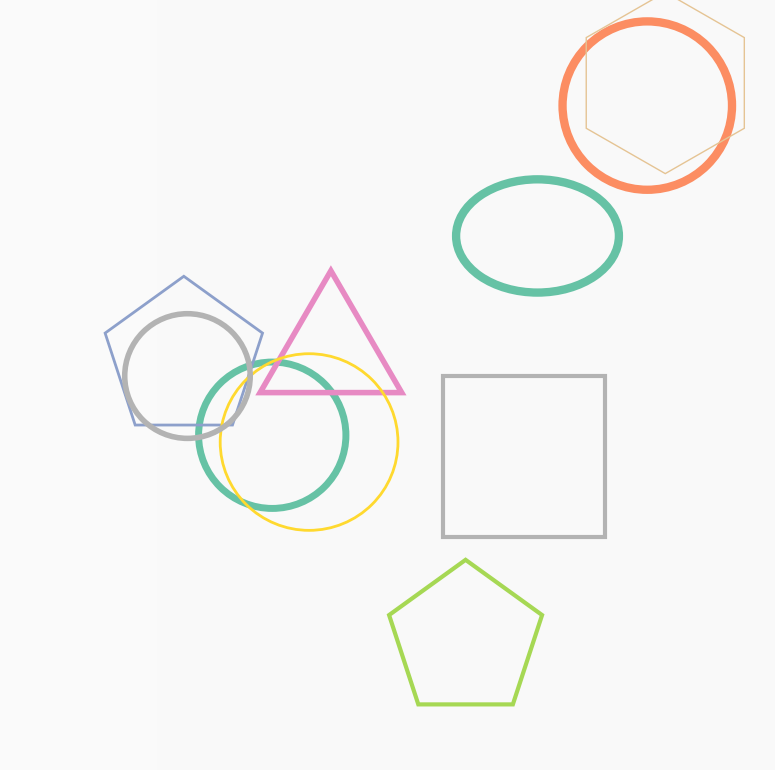[{"shape": "oval", "thickness": 3, "radius": 0.53, "center": [0.694, 0.694]}, {"shape": "circle", "thickness": 2.5, "radius": 0.48, "center": [0.351, 0.435]}, {"shape": "circle", "thickness": 3, "radius": 0.55, "center": [0.835, 0.863]}, {"shape": "pentagon", "thickness": 1, "radius": 0.53, "center": [0.237, 0.534]}, {"shape": "triangle", "thickness": 2, "radius": 0.53, "center": [0.427, 0.543]}, {"shape": "pentagon", "thickness": 1.5, "radius": 0.52, "center": [0.601, 0.169]}, {"shape": "circle", "thickness": 1, "radius": 0.57, "center": [0.399, 0.426]}, {"shape": "hexagon", "thickness": 0.5, "radius": 0.59, "center": [0.858, 0.892]}, {"shape": "square", "thickness": 1.5, "radius": 0.52, "center": [0.676, 0.407]}, {"shape": "circle", "thickness": 2, "radius": 0.4, "center": [0.242, 0.512]}]